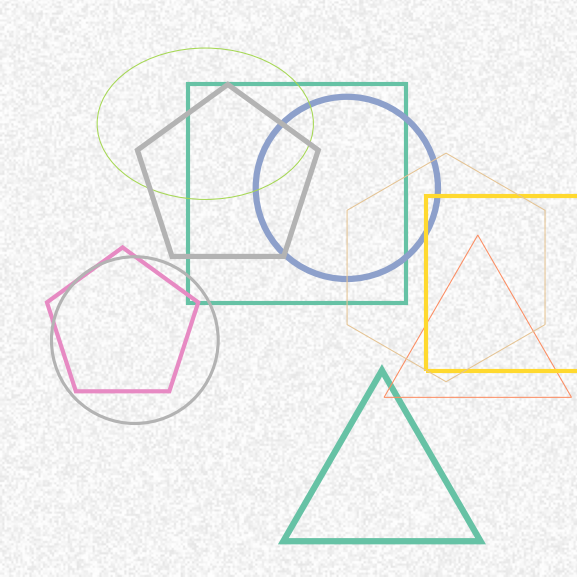[{"shape": "square", "thickness": 2, "radius": 0.95, "center": [0.514, 0.664]}, {"shape": "triangle", "thickness": 3, "radius": 0.99, "center": [0.661, 0.161]}, {"shape": "triangle", "thickness": 0.5, "radius": 0.94, "center": [0.827, 0.405]}, {"shape": "circle", "thickness": 3, "radius": 0.79, "center": [0.601, 0.674]}, {"shape": "pentagon", "thickness": 2, "radius": 0.69, "center": [0.212, 0.433]}, {"shape": "oval", "thickness": 0.5, "radius": 0.94, "center": [0.355, 0.785]}, {"shape": "square", "thickness": 2, "radius": 0.76, "center": [0.89, 0.508]}, {"shape": "hexagon", "thickness": 0.5, "radius": 0.99, "center": [0.772, 0.536]}, {"shape": "circle", "thickness": 1.5, "radius": 0.72, "center": [0.233, 0.41]}, {"shape": "pentagon", "thickness": 2.5, "radius": 0.82, "center": [0.395, 0.688]}]